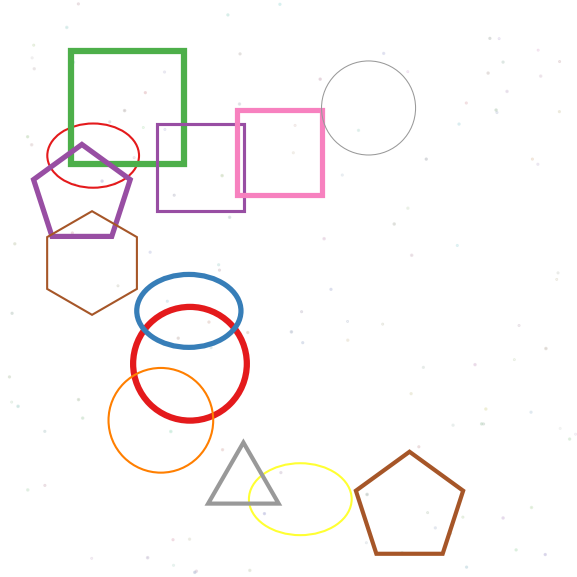[{"shape": "circle", "thickness": 3, "radius": 0.49, "center": [0.329, 0.369]}, {"shape": "oval", "thickness": 1, "radius": 0.4, "center": [0.161, 0.73]}, {"shape": "oval", "thickness": 2.5, "radius": 0.45, "center": [0.327, 0.461]}, {"shape": "square", "thickness": 3, "radius": 0.49, "center": [0.221, 0.813]}, {"shape": "pentagon", "thickness": 2.5, "radius": 0.44, "center": [0.142, 0.661]}, {"shape": "square", "thickness": 1.5, "radius": 0.38, "center": [0.348, 0.709]}, {"shape": "circle", "thickness": 1, "radius": 0.45, "center": [0.279, 0.271]}, {"shape": "oval", "thickness": 1, "radius": 0.44, "center": [0.52, 0.135]}, {"shape": "pentagon", "thickness": 2, "radius": 0.49, "center": [0.709, 0.119]}, {"shape": "hexagon", "thickness": 1, "radius": 0.45, "center": [0.159, 0.544]}, {"shape": "square", "thickness": 2.5, "radius": 0.37, "center": [0.484, 0.735]}, {"shape": "circle", "thickness": 0.5, "radius": 0.41, "center": [0.638, 0.812]}, {"shape": "triangle", "thickness": 2, "radius": 0.35, "center": [0.421, 0.162]}]